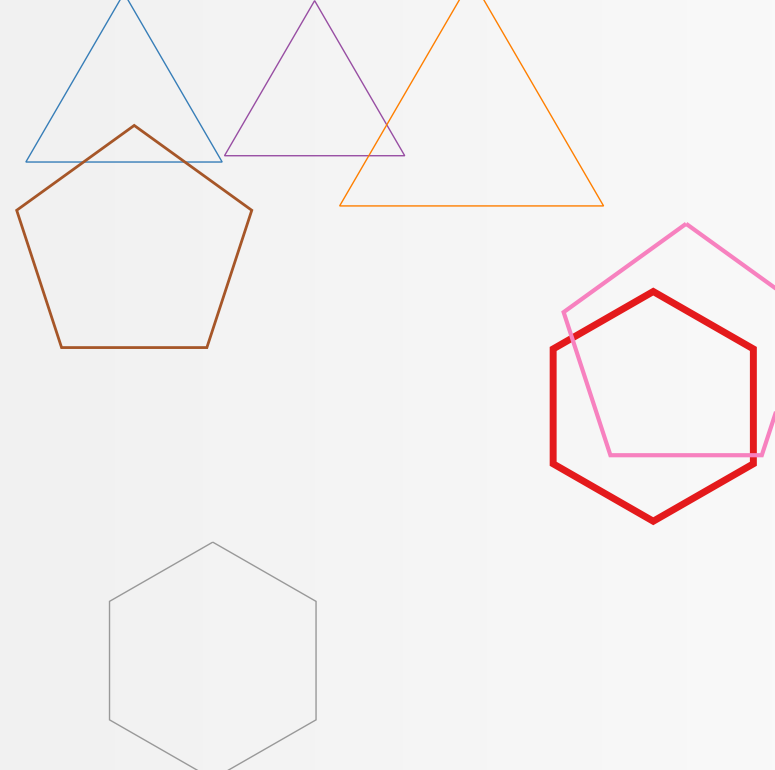[{"shape": "hexagon", "thickness": 2.5, "radius": 0.75, "center": [0.843, 0.472]}, {"shape": "triangle", "thickness": 0.5, "radius": 0.73, "center": [0.16, 0.863]}, {"shape": "triangle", "thickness": 0.5, "radius": 0.67, "center": [0.406, 0.865]}, {"shape": "triangle", "thickness": 0.5, "radius": 0.98, "center": [0.609, 0.831]}, {"shape": "pentagon", "thickness": 1, "radius": 0.8, "center": [0.173, 0.678]}, {"shape": "pentagon", "thickness": 1.5, "radius": 0.83, "center": [0.885, 0.543]}, {"shape": "hexagon", "thickness": 0.5, "radius": 0.77, "center": [0.275, 0.142]}]